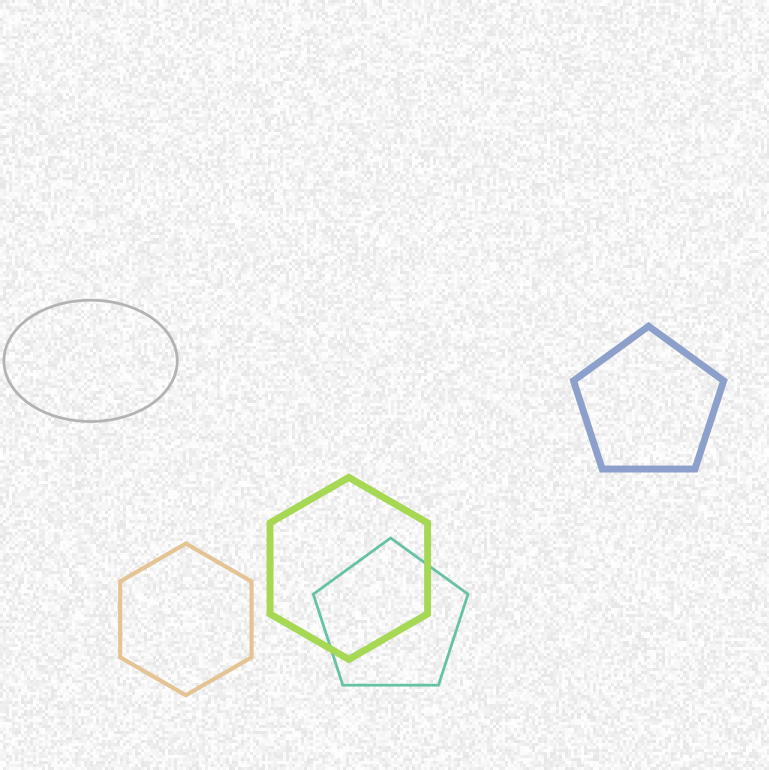[{"shape": "pentagon", "thickness": 1, "radius": 0.53, "center": [0.507, 0.196]}, {"shape": "pentagon", "thickness": 2.5, "radius": 0.51, "center": [0.842, 0.474]}, {"shape": "hexagon", "thickness": 2.5, "radius": 0.59, "center": [0.453, 0.262]}, {"shape": "hexagon", "thickness": 1.5, "radius": 0.49, "center": [0.241, 0.196]}, {"shape": "oval", "thickness": 1, "radius": 0.56, "center": [0.118, 0.531]}]